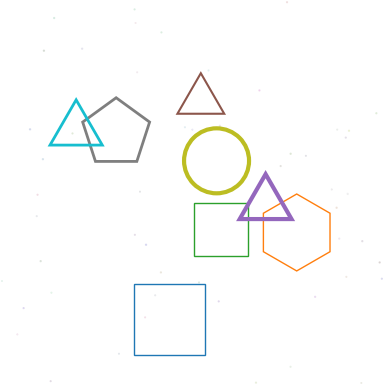[{"shape": "square", "thickness": 1, "radius": 0.46, "center": [0.439, 0.169]}, {"shape": "hexagon", "thickness": 1, "radius": 0.5, "center": [0.771, 0.396]}, {"shape": "square", "thickness": 1, "radius": 0.35, "center": [0.575, 0.404]}, {"shape": "triangle", "thickness": 3, "radius": 0.39, "center": [0.69, 0.47]}, {"shape": "triangle", "thickness": 1.5, "radius": 0.35, "center": [0.522, 0.74]}, {"shape": "pentagon", "thickness": 2, "radius": 0.46, "center": [0.302, 0.655]}, {"shape": "circle", "thickness": 3, "radius": 0.42, "center": [0.562, 0.582]}, {"shape": "triangle", "thickness": 2, "radius": 0.39, "center": [0.198, 0.662]}]